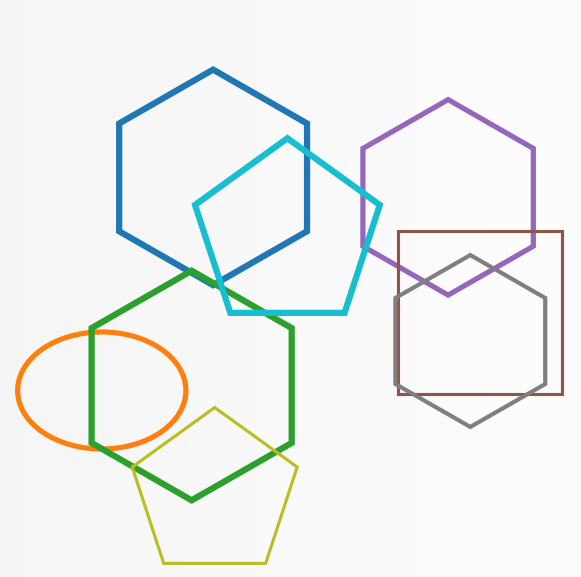[{"shape": "hexagon", "thickness": 3, "radius": 0.93, "center": [0.367, 0.692]}, {"shape": "oval", "thickness": 2.5, "radius": 0.72, "center": [0.175, 0.323]}, {"shape": "hexagon", "thickness": 3, "radius": 0.99, "center": [0.33, 0.332]}, {"shape": "hexagon", "thickness": 2.5, "radius": 0.85, "center": [0.771, 0.657]}, {"shape": "square", "thickness": 1.5, "radius": 0.71, "center": [0.825, 0.458]}, {"shape": "hexagon", "thickness": 2, "radius": 0.74, "center": [0.809, 0.409]}, {"shape": "pentagon", "thickness": 1.5, "radius": 0.75, "center": [0.369, 0.144]}, {"shape": "pentagon", "thickness": 3, "radius": 0.84, "center": [0.494, 0.593]}]